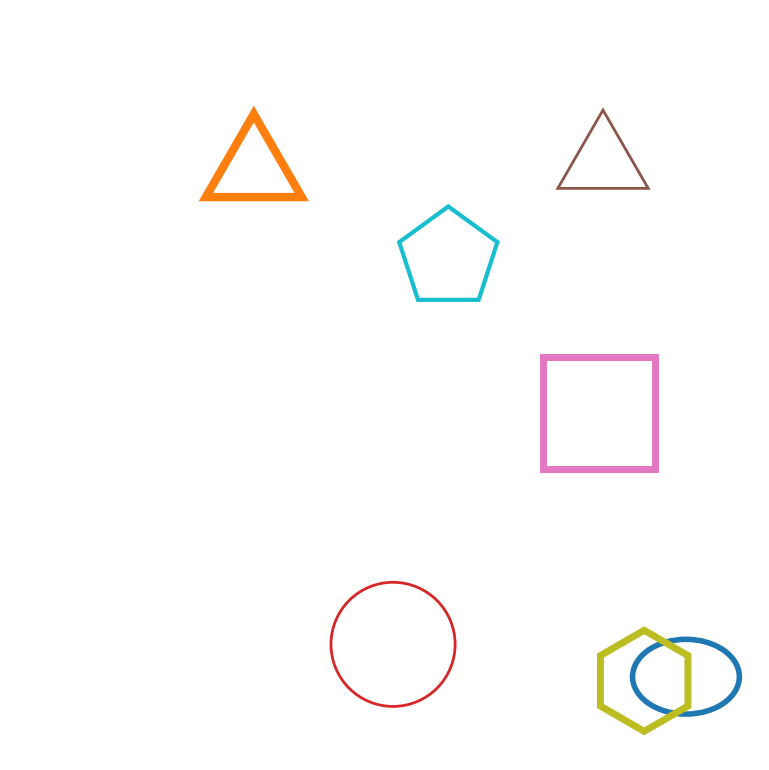[{"shape": "oval", "thickness": 2, "radius": 0.35, "center": [0.891, 0.121]}, {"shape": "triangle", "thickness": 3, "radius": 0.36, "center": [0.33, 0.78]}, {"shape": "circle", "thickness": 1, "radius": 0.4, "center": [0.51, 0.163]}, {"shape": "triangle", "thickness": 1, "radius": 0.34, "center": [0.783, 0.789]}, {"shape": "square", "thickness": 2.5, "radius": 0.36, "center": [0.778, 0.464]}, {"shape": "hexagon", "thickness": 2.5, "radius": 0.33, "center": [0.837, 0.116]}, {"shape": "pentagon", "thickness": 1.5, "radius": 0.34, "center": [0.582, 0.665]}]